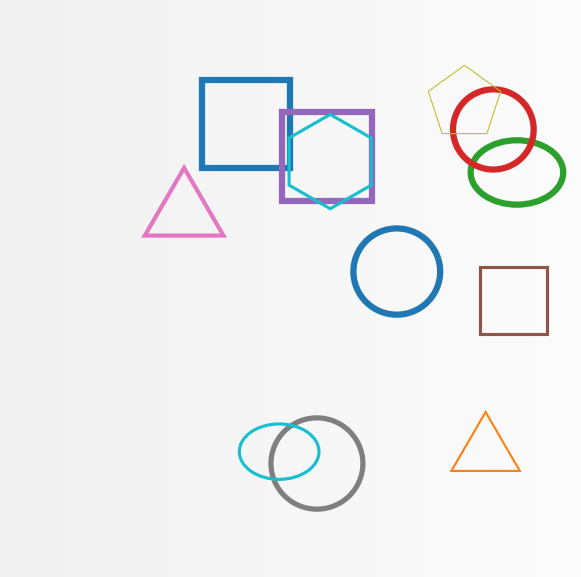[{"shape": "square", "thickness": 3, "radius": 0.38, "center": [0.423, 0.784]}, {"shape": "circle", "thickness": 3, "radius": 0.37, "center": [0.683, 0.529]}, {"shape": "triangle", "thickness": 1, "radius": 0.34, "center": [0.835, 0.218]}, {"shape": "oval", "thickness": 3, "radius": 0.4, "center": [0.889, 0.701]}, {"shape": "circle", "thickness": 3, "radius": 0.35, "center": [0.849, 0.775]}, {"shape": "square", "thickness": 3, "radius": 0.39, "center": [0.563, 0.728]}, {"shape": "square", "thickness": 1.5, "radius": 0.29, "center": [0.884, 0.479]}, {"shape": "triangle", "thickness": 2, "radius": 0.39, "center": [0.317, 0.63]}, {"shape": "circle", "thickness": 2.5, "radius": 0.4, "center": [0.545, 0.197]}, {"shape": "pentagon", "thickness": 0.5, "radius": 0.33, "center": [0.799, 0.821]}, {"shape": "oval", "thickness": 1.5, "radius": 0.34, "center": [0.48, 0.217]}, {"shape": "hexagon", "thickness": 1.5, "radius": 0.41, "center": [0.568, 0.719]}]